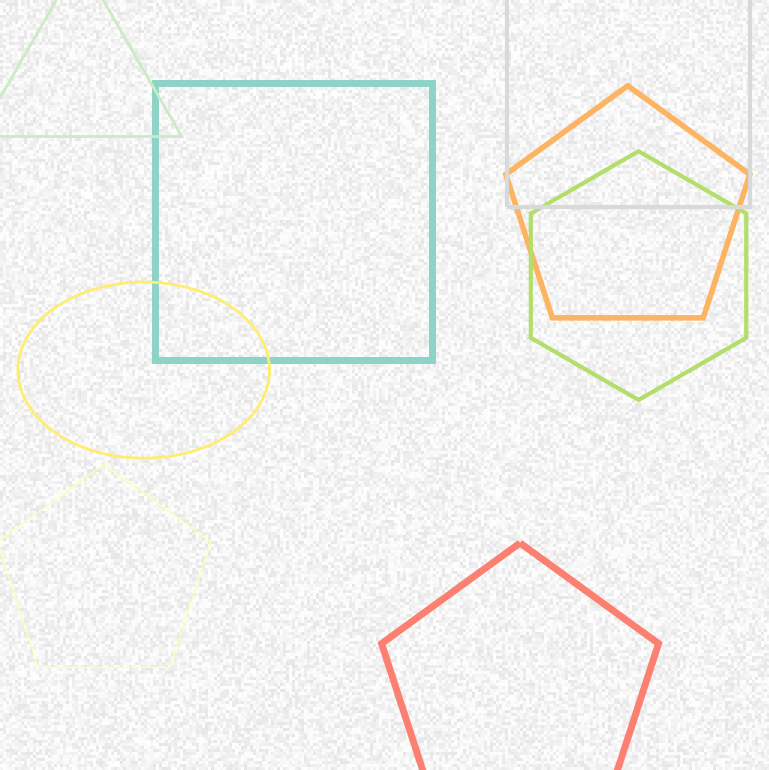[{"shape": "square", "thickness": 2.5, "radius": 0.9, "center": [0.381, 0.713]}, {"shape": "pentagon", "thickness": 0.5, "radius": 0.73, "center": [0.135, 0.251]}, {"shape": "pentagon", "thickness": 2.5, "radius": 0.95, "center": [0.675, 0.106]}, {"shape": "pentagon", "thickness": 2, "radius": 0.83, "center": [0.815, 0.722]}, {"shape": "hexagon", "thickness": 1.5, "radius": 0.81, "center": [0.829, 0.642]}, {"shape": "square", "thickness": 1.5, "radius": 0.79, "center": [0.816, 0.889]}, {"shape": "triangle", "thickness": 1, "radius": 0.77, "center": [0.104, 0.899]}, {"shape": "oval", "thickness": 1, "radius": 0.82, "center": [0.187, 0.519]}]